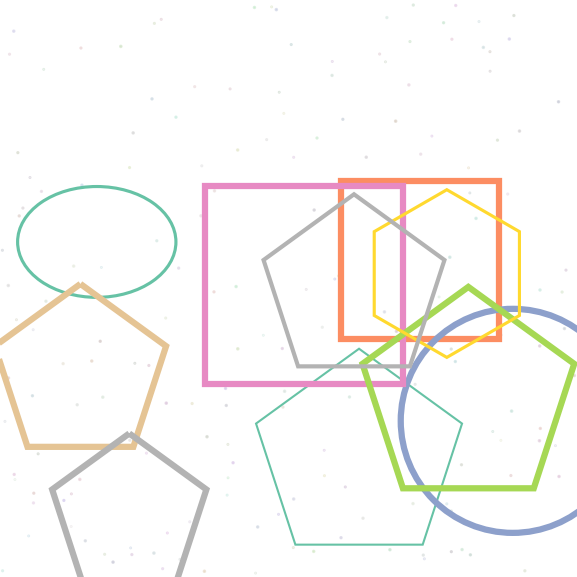[{"shape": "oval", "thickness": 1.5, "radius": 0.69, "center": [0.168, 0.58]}, {"shape": "pentagon", "thickness": 1, "radius": 0.94, "center": [0.622, 0.208]}, {"shape": "square", "thickness": 3, "radius": 0.68, "center": [0.728, 0.549]}, {"shape": "circle", "thickness": 3, "radius": 0.97, "center": [0.888, 0.27]}, {"shape": "square", "thickness": 3, "radius": 0.86, "center": [0.527, 0.505]}, {"shape": "pentagon", "thickness": 3, "radius": 0.96, "center": [0.811, 0.31]}, {"shape": "hexagon", "thickness": 1.5, "radius": 0.73, "center": [0.774, 0.525]}, {"shape": "pentagon", "thickness": 3, "radius": 0.78, "center": [0.139, 0.352]}, {"shape": "pentagon", "thickness": 3, "radius": 0.7, "center": [0.224, 0.108]}, {"shape": "pentagon", "thickness": 2, "radius": 0.82, "center": [0.613, 0.498]}]